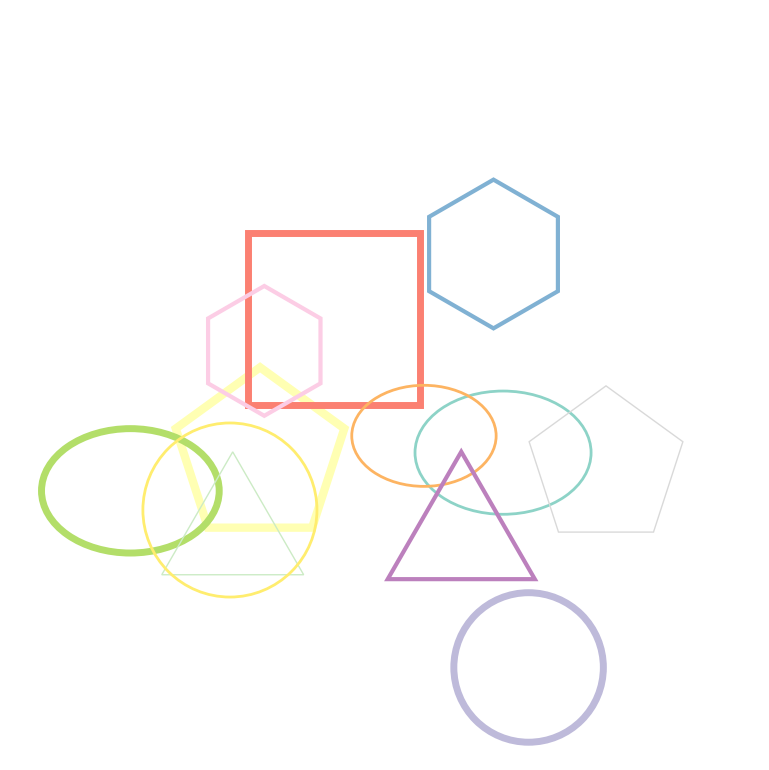[{"shape": "oval", "thickness": 1, "radius": 0.57, "center": [0.653, 0.412]}, {"shape": "pentagon", "thickness": 3, "radius": 0.58, "center": [0.338, 0.408]}, {"shape": "circle", "thickness": 2.5, "radius": 0.49, "center": [0.686, 0.133]}, {"shape": "square", "thickness": 2.5, "radius": 0.56, "center": [0.434, 0.585]}, {"shape": "hexagon", "thickness": 1.5, "radius": 0.48, "center": [0.641, 0.67]}, {"shape": "oval", "thickness": 1, "radius": 0.47, "center": [0.551, 0.434]}, {"shape": "oval", "thickness": 2.5, "radius": 0.58, "center": [0.169, 0.363]}, {"shape": "hexagon", "thickness": 1.5, "radius": 0.42, "center": [0.343, 0.544]}, {"shape": "pentagon", "thickness": 0.5, "radius": 0.52, "center": [0.787, 0.394]}, {"shape": "triangle", "thickness": 1.5, "radius": 0.55, "center": [0.599, 0.303]}, {"shape": "triangle", "thickness": 0.5, "radius": 0.53, "center": [0.302, 0.307]}, {"shape": "circle", "thickness": 1, "radius": 0.57, "center": [0.299, 0.338]}]